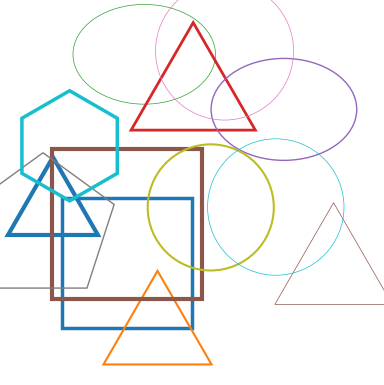[{"shape": "triangle", "thickness": 3, "radius": 0.67, "center": [0.137, 0.457]}, {"shape": "square", "thickness": 2.5, "radius": 0.84, "center": [0.33, 0.316]}, {"shape": "triangle", "thickness": 1.5, "radius": 0.81, "center": [0.409, 0.134]}, {"shape": "oval", "thickness": 0.5, "radius": 0.93, "center": [0.375, 0.859]}, {"shape": "triangle", "thickness": 2, "radius": 0.93, "center": [0.502, 0.755]}, {"shape": "oval", "thickness": 1, "radius": 0.95, "center": [0.737, 0.716]}, {"shape": "square", "thickness": 3, "radius": 0.97, "center": [0.33, 0.419]}, {"shape": "triangle", "thickness": 0.5, "radius": 0.88, "center": [0.866, 0.297]}, {"shape": "circle", "thickness": 0.5, "radius": 0.9, "center": [0.583, 0.867]}, {"shape": "pentagon", "thickness": 1, "radius": 0.97, "center": [0.112, 0.409]}, {"shape": "circle", "thickness": 1.5, "radius": 0.82, "center": [0.547, 0.461]}, {"shape": "hexagon", "thickness": 2.5, "radius": 0.72, "center": [0.181, 0.621]}, {"shape": "circle", "thickness": 0.5, "radius": 0.89, "center": [0.716, 0.462]}]